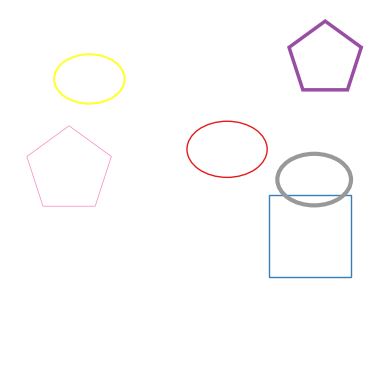[{"shape": "oval", "thickness": 1, "radius": 0.52, "center": [0.59, 0.612]}, {"shape": "square", "thickness": 1, "radius": 0.53, "center": [0.805, 0.388]}, {"shape": "pentagon", "thickness": 2.5, "radius": 0.49, "center": [0.845, 0.846]}, {"shape": "oval", "thickness": 1.5, "radius": 0.46, "center": [0.232, 0.795]}, {"shape": "pentagon", "thickness": 0.5, "radius": 0.58, "center": [0.179, 0.558]}, {"shape": "oval", "thickness": 3, "radius": 0.48, "center": [0.816, 0.534]}]